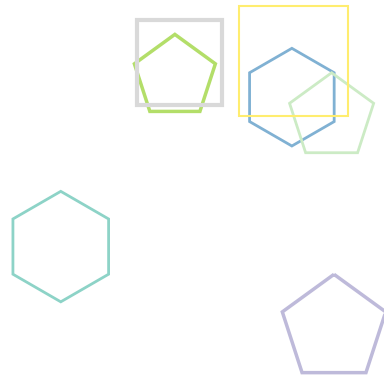[{"shape": "hexagon", "thickness": 2, "radius": 0.72, "center": [0.158, 0.36]}, {"shape": "pentagon", "thickness": 2.5, "radius": 0.71, "center": [0.868, 0.146]}, {"shape": "hexagon", "thickness": 2, "radius": 0.63, "center": [0.758, 0.748]}, {"shape": "pentagon", "thickness": 2.5, "radius": 0.55, "center": [0.454, 0.8]}, {"shape": "square", "thickness": 3, "radius": 0.55, "center": [0.466, 0.837]}, {"shape": "pentagon", "thickness": 2, "radius": 0.57, "center": [0.861, 0.696]}, {"shape": "square", "thickness": 1.5, "radius": 0.71, "center": [0.762, 0.841]}]